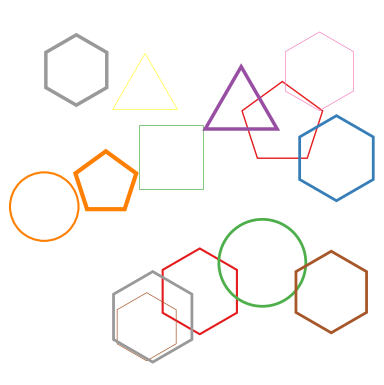[{"shape": "pentagon", "thickness": 1, "radius": 0.55, "center": [0.733, 0.678]}, {"shape": "hexagon", "thickness": 1.5, "radius": 0.56, "center": [0.519, 0.243]}, {"shape": "hexagon", "thickness": 2, "radius": 0.55, "center": [0.874, 0.589]}, {"shape": "circle", "thickness": 2, "radius": 0.56, "center": [0.681, 0.317]}, {"shape": "square", "thickness": 0.5, "radius": 0.42, "center": [0.445, 0.591]}, {"shape": "triangle", "thickness": 2.5, "radius": 0.54, "center": [0.626, 0.719]}, {"shape": "pentagon", "thickness": 3, "radius": 0.42, "center": [0.275, 0.524]}, {"shape": "circle", "thickness": 1.5, "radius": 0.44, "center": [0.115, 0.463]}, {"shape": "triangle", "thickness": 0.5, "radius": 0.49, "center": [0.377, 0.764]}, {"shape": "hexagon", "thickness": 2, "radius": 0.53, "center": [0.86, 0.242]}, {"shape": "hexagon", "thickness": 0.5, "radius": 0.44, "center": [0.381, 0.151]}, {"shape": "hexagon", "thickness": 0.5, "radius": 0.51, "center": [0.83, 0.815]}, {"shape": "hexagon", "thickness": 2.5, "radius": 0.46, "center": [0.198, 0.818]}, {"shape": "hexagon", "thickness": 2, "radius": 0.59, "center": [0.397, 0.177]}]